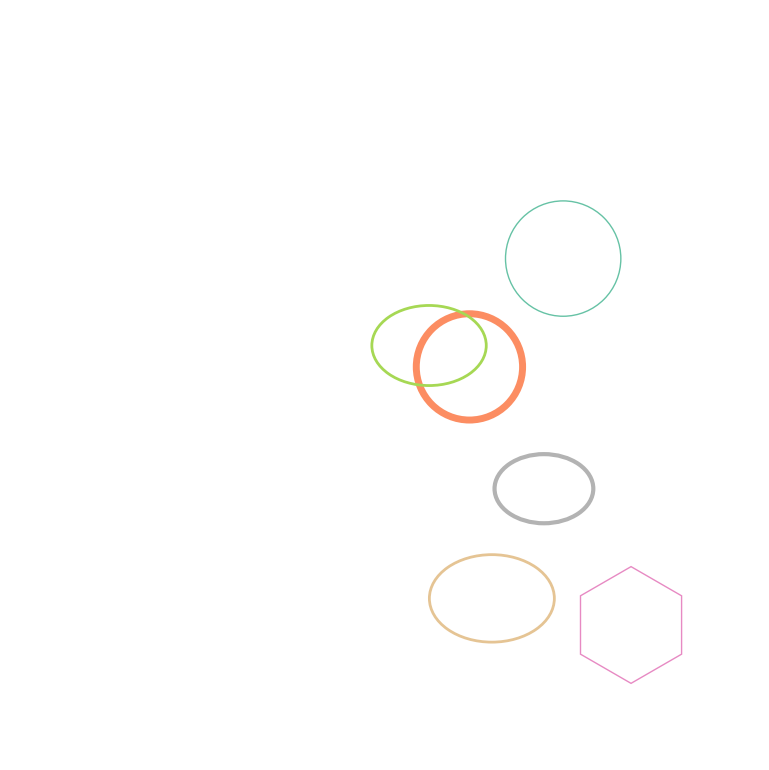[{"shape": "circle", "thickness": 0.5, "radius": 0.37, "center": [0.731, 0.664]}, {"shape": "circle", "thickness": 2.5, "radius": 0.35, "center": [0.61, 0.524]}, {"shape": "hexagon", "thickness": 0.5, "radius": 0.38, "center": [0.82, 0.188]}, {"shape": "oval", "thickness": 1, "radius": 0.37, "center": [0.557, 0.551]}, {"shape": "oval", "thickness": 1, "radius": 0.41, "center": [0.639, 0.223]}, {"shape": "oval", "thickness": 1.5, "radius": 0.32, "center": [0.706, 0.365]}]